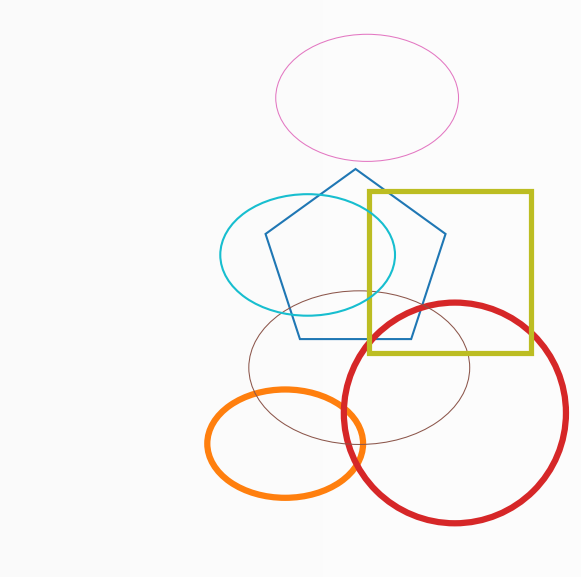[{"shape": "pentagon", "thickness": 1, "radius": 0.81, "center": [0.612, 0.544]}, {"shape": "oval", "thickness": 3, "radius": 0.67, "center": [0.491, 0.231]}, {"shape": "circle", "thickness": 3, "radius": 0.96, "center": [0.783, 0.284]}, {"shape": "oval", "thickness": 0.5, "radius": 0.95, "center": [0.618, 0.363]}, {"shape": "oval", "thickness": 0.5, "radius": 0.79, "center": [0.632, 0.83]}, {"shape": "square", "thickness": 2.5, "radius": 0.7, "center": [0.774, 0.528]}, {"shape": "oval", "thickness": 1, "radius": 0.75, "center": [0.529, 0.558]}]